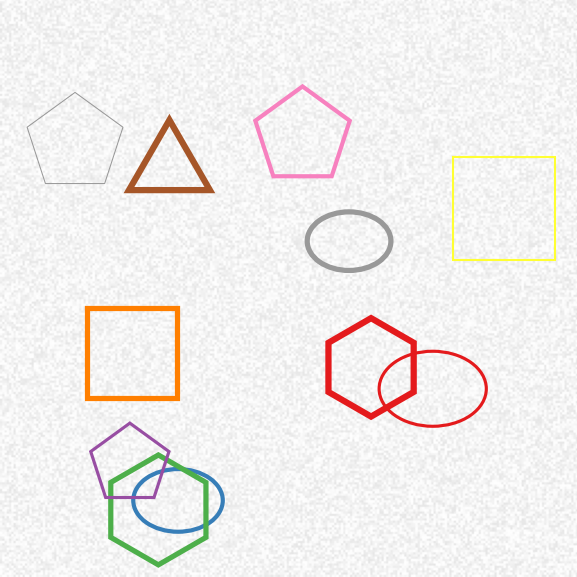[{"shape": "oval", "thickness": 1.5, "radius": 0.46, "center": [0.749, 0.326]}, {"shape": "hexagon", "thickness": 3, "radius": 0.43, "center": [0.643, 0.363]}, {"shape": "oval", "thickness": 2, "radius": 0.39, "center": [0.308, 0.133]}, {"shape": "hexagon", "thickness": 2.5, "radius": 0.48, "center": [0.274, 0.116]}, {"shape": "pentagon", "thickness": 1.5, "radius": 0.36, "center": [0.225, 0.195]}, {"shape": "square", "thickness": 2.5, "radius": 0.39, "center": [0.228, 0.388]}, {"shape": "square", "thickness": 1, "radius": 0.45, "center": [0.873, 0.638]}, {"shape": "triangle", "thickness": 3, "radius": 0.4, "center": [0.293, 0.71]}, {"shape": "pentagon", "thickness": 2, "radius": 0.43, "center": [0.524, 0.763]}, {"shape": "pentagon", "thickness": 0.5, "radius": 0.44, "center": [0.13, 0.752]}, {"shape": "oval", "thickness": 2.5, "radius": 0.36, "center": [0.604, 0.582]}]